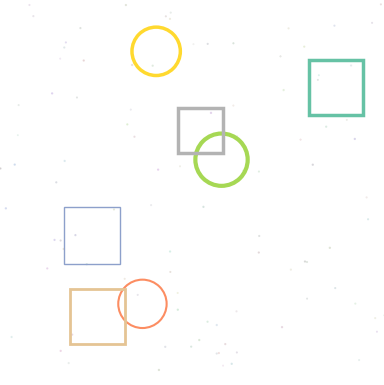[{"shape": "square", "thickness": 2.5, "radius": 0.35, "center": [0.872, 0.772]}, {"shape": "circle", "thickness": 1.5, "radius": 0.31, "center": [0.37, 0.211]}, {"shape": "square", "thickness": 1, "radius": 0.36, "center": [0.24, 0.388]}, {"shape": "circle", "thickness": 3, "radius": 0.34, "center": [0.575, 0.585]}, {"shape": "circle", "thickness": 2.5, "radius": 0.31, "center": [0.406, 0.867]}, {"shape": "square", "thickness": 2, "radius": 0.35, "center": [0.253, 0.178]}, {"shape": "square", "thickness": 2.5, "radius": 0.29, "center": [0.521, 0.661]}]